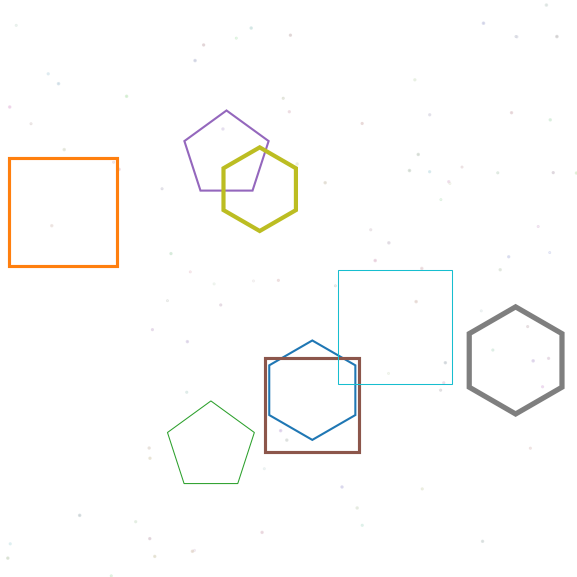[{"shape": "hexagon", "thickness": 1, "radius": 0.43, "center": [0.541, 0.323]}, {"shape": "square", "thickness": 1.5, "radius": 0.47, "center": [0.108, 0.632]}, {"shape": "pentagon", "thickness": 0.5, "radius": 0.4, "center": [0.365, 0.226]}, {"shape": "pentagon", "thickness": 1, "radius": 0.38, "center": [0.392, 0.731]}, {"shape": "square", "thickness": 1.5, "radius": 0.4, "center": [0.54, 0.298]}, {"shape": "hexagon", "thickness": 2.5, "radius": 0.46, "center": [0.893, 0.375]}, {"shape": "hexagon", "thickness": 2, "radius": 0.36, "center": [0.45, 0.672]}, {"shape": "square", "thickness": 0.5, "radius": 0.49, "center": [0.683, 0.433]}]